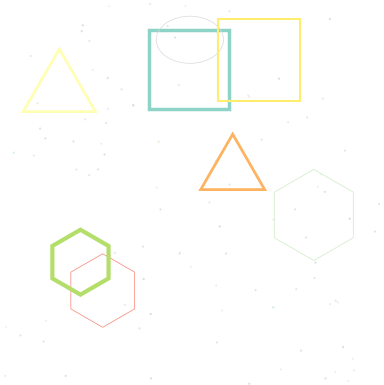[{"shape": "square", "thickness": 2.5, "radius": 0.52, "center": [0.491, 0.82]}, {"shape": "triangle", "thickness": 2, "radius": 0.54, "center": [0.154, 0.764]}, {"shape": "hexagon", "thickness": 0.5, "radius": 0.48, "center": [0.267, 0.245]}, {"shape": "triangle", "thickness": 2, "radius": 0.48, "center": [0.604, 0.555]}, {"shape": "hexagon", "thickness": 3, "radius": 0.42, "center": [0.209, 0.319]}, {"shape": "oval", "thickness": 0.5, "radius": 0.44, "center": [0.493, 0.897]}, {"shape": "hexagon", "thickness": 0.5, "radius": 0.59, "center": [0.815, 0.442]}, {"shape": "square", "thickness": 1.5, "radius": 0.53, "center": [0.672, 0.843]}]